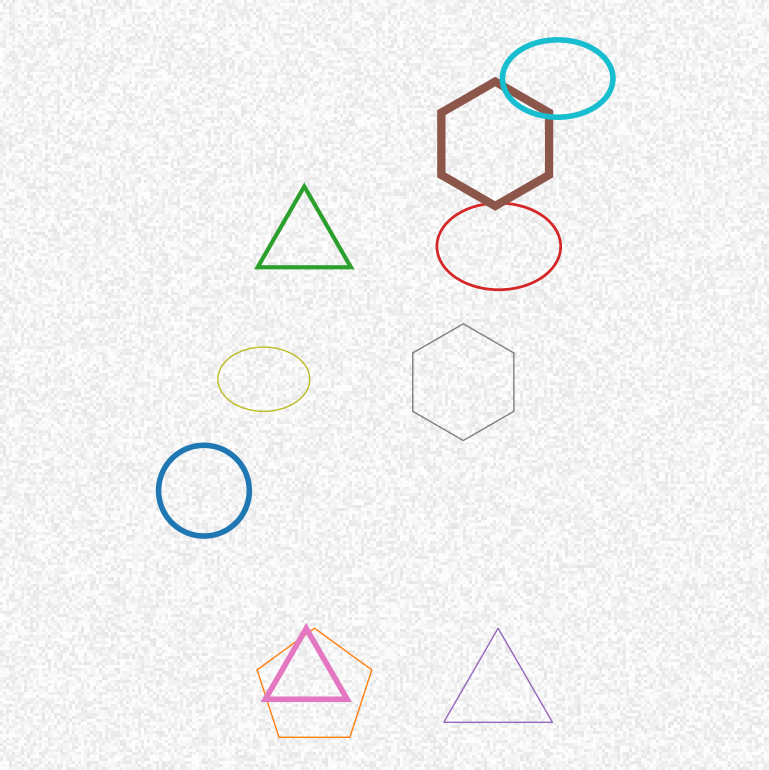[{"shape": "circle", "thickness": 2, "radius": 0.29, "center": [0.265, 0.363]}, {"shape": "pentagon", "thickness": 0.5, "radius": 0.39, "center": [0.408, 0.106]}, {"shape": "triangle", "thickness": 1.5, "radius": 0.35, "center": [0.395, 0.688]}, {"shape": "oval", "thickness": 1, "radius": 0.4, "center": [0.648, 0.68]}, {"shape": "triangle", "thickness": 0.5, "radius": 0.41, "center": [0.647, 0.103]}, {"shape": "hexagon", "thickness": 3, "radius": 0.4, "center": [0.643, 0.813]}, {"shape": "triangle", "thickness": 2, "radius": 0.31, "center": [0.398, 0.123]}, {"shape": "hexagon", "thickness": 0.5, "radius": 0.38, "center": [0.602, 0.504]}, {"shape": "oval", "thickness": 0.5, "radius": 0.3, "center": [0.343, 0.508]}, {"shape": "oval", "thickness": 2, "radius": 0.36, "center": [0.724, 0.898]}]